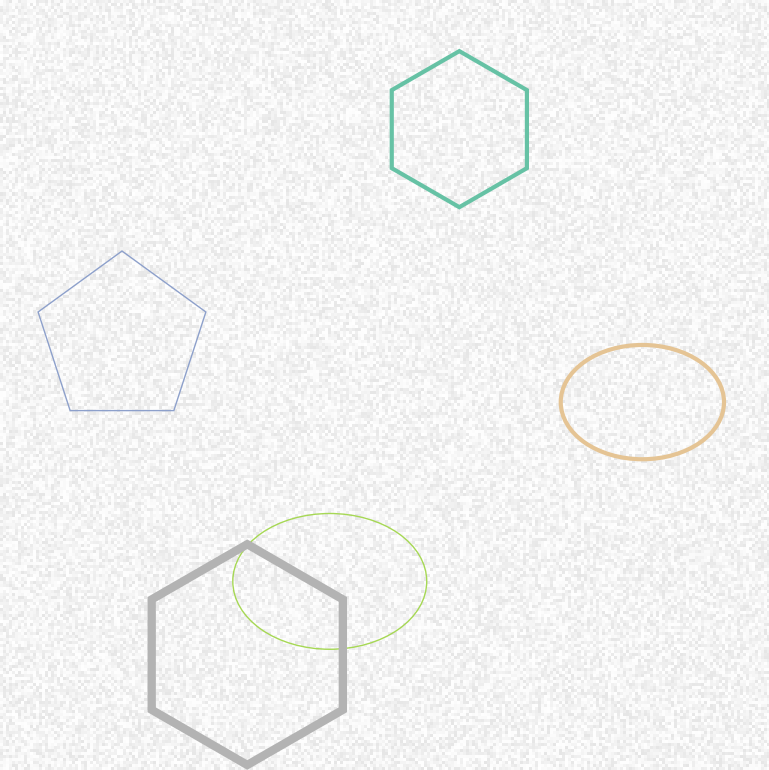[{"shape": "hexagon", "thickness": 1.5, "radius": 0.51, "center": [0.597, 0.832]}, {"shape": "pentagon", "thickness": 0.5, "radius": 0.57, "center": [0.158, 0.559]}, {"shape": "oval", "thickness": 0.5, "radius": 0.63, "center": [0.428, 0.245]}, {"shape": "oval", "thickness": 1.5, "radius": 0.53, "center": [0.834, 0.478]}, {"shape": "hexagon", "thickness": 3, "radius": 0.72, "center": [0.321, 0.15]}]